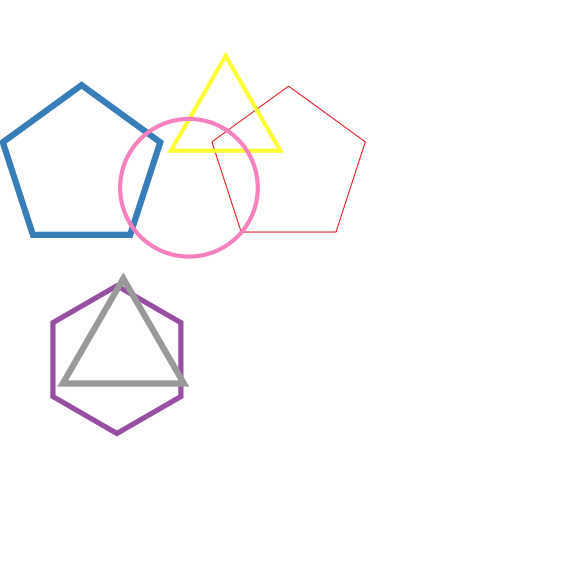[{"shape": "pentagon", "thickness": 0.5, "radius": 0.7, "center": [0.5, 0.71]}, {"shape": "pentagon", "thickness": 3, "radius": 0.72, "center": [0.141, 0.708]}, {"shape": "hexagon", "thickness": 2.5, "radius": 0.64, "center": [0.202, 0.376]}, {"shape": "triangle", "thickness": 2, "radius": 0.55, "center": [0.391, 0.793]}, {"shape": "circle", "thickness": 2, "radius": 0.6, "center": [0.327, 0.674]}, {"shape": "triangle", "thickness": 3, "radius": 0.61, "center": [0.214, 0.396]}]